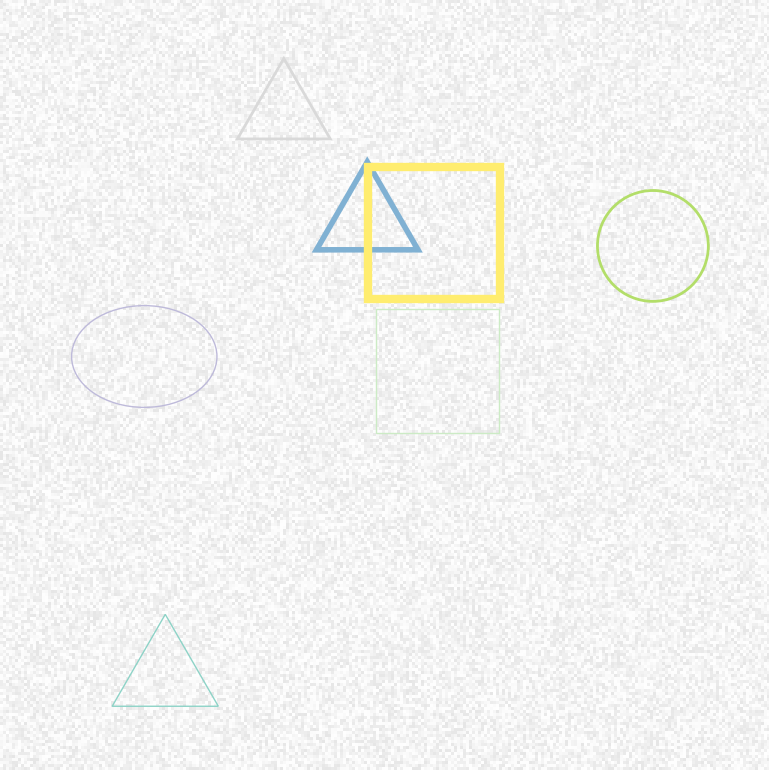[{"shape": "triangle", "thickness": 0.5, "radius": 0.4, "center": [0.215, 0.123]}, {"shape": "oval", "thickness": 0.5, "radius": 0.47, "center": [0.187, 0.537]}, {"shape": "triangle", "thickness": 2, "radius": 0.38, "center": [0.477, 0.714]}, {"shape": "circle", "thickness": 1, "radius": 0.36, "center": [0.848, 0.681]}, {"shape": "triangle", "thickness": 1, "radius": 0.35, "center": [0.369, 0.854]}, {"shape": "square", "thickness": 0.5, "radius": 0.4, "center": [0.568, 0.518]}, {"shape": "square", "thickness": 3, "radius": 0.43, "center": [0.564, 0.698]}]